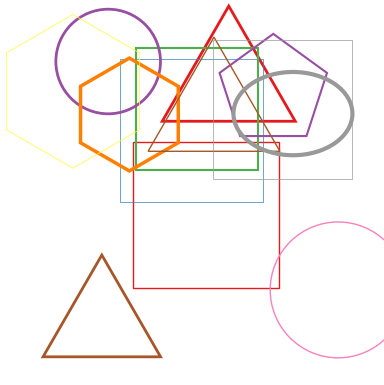[{"shape": "square", "thickness": 1, "radius": 0.95, "center": [0.535, 0.441]}, {"shape": "triangle", "thickness": 2, "radius": 1.0, "center": [0.594, 0.785]}, {"shape": "square", "thickness": 0.5, "radius": 0.92, "center": [0.497, 0.661]}, {"shape": "square", "thickness": 1.5, "radius": 0.79, "center": [0.513, 0.716]}, {"shape": "circle", "thickness": 2, "radius": 0.68, "center": [0.281, 0.84]}, {"shape": "pentagon", "thickness": 1.5, "radius": 0.73, "center": [0.71, 0.765]}, {"shape": "hexagon", "thickness": 2.5, "radius": 0.73, "center": [0.336, 0.703]}, {"shape": "hexagon", "thickness": 0.5, "radius": 1.0, "center": [0.189, 0.763]}, {"shape": "triangle", "thickness": 1, "radius": 0.99, "center": [0.556, 0.706]}, {"shape": "triangle", "thickness": 2, "radius": 0.88, "center": [0.264, 0.161]}, {"shape": "circle", "thickness": 1, "radius": 0.88, "center": [0.878, 0.247]}, {"shape": "oval", "thickness": 3, "radius": 0.77, "center": [0.761, 0.705]}, {"shape": "square", "thickness": 0.5, "radius": 0.9, "center": [0.734, 0.716]}]